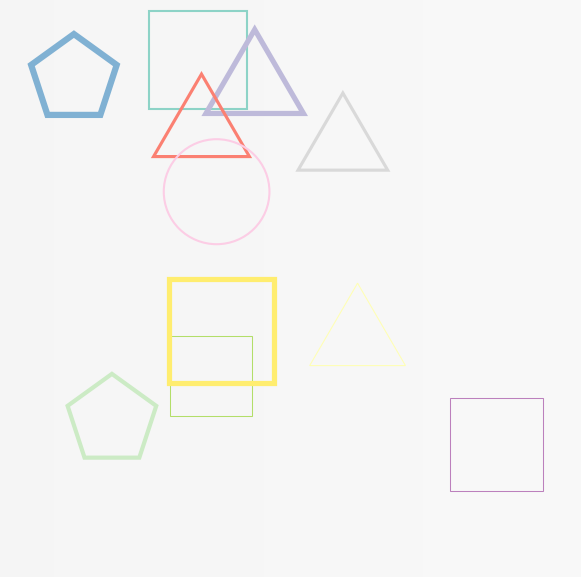[{"shape": "square", "thickness": 1, "radius": 0.42, "center": [0.34, 0.896]}, {"shape": "triangle", "thickness": 0.5, "radius": 0.48, "center": [0.615, 0.414]}, {"shape": "triangle", "thickness": 2.5, "radius": 0.48, "center": [0.438, 0.851]}, {"shape": "triangle", "thickness": 1.5, "radius": 0.48, "center": [0.347, 0.776]}, {"shape": "pentagon", "thickness": 3, "radius": 0.39, "center": [0.127, 0.863]}, {"shape": "square", "thickness": 0.5, "radius": 0.35, "center": [0.363, 0.348]}, {"shape": "circle", "thickness": 1, "radius": 0.45, "center": [0.373, 0.667]}, {"shape": "triangle", "thickness": 1.5, "radius": 0.45, "center": [0.59, 0.749]}, {"shape": "square", "thickness": 0.5, "radius": 0.4, "center": [0.855, 0.229]}, {"shape": "pentagon", "thickness": 2, "radius": 0.4, "center": [0.193, 0.272]}, {"shape": "square", "thickness": 2.5, "radius": 0.45, "center": [0.381, 0.426]}]